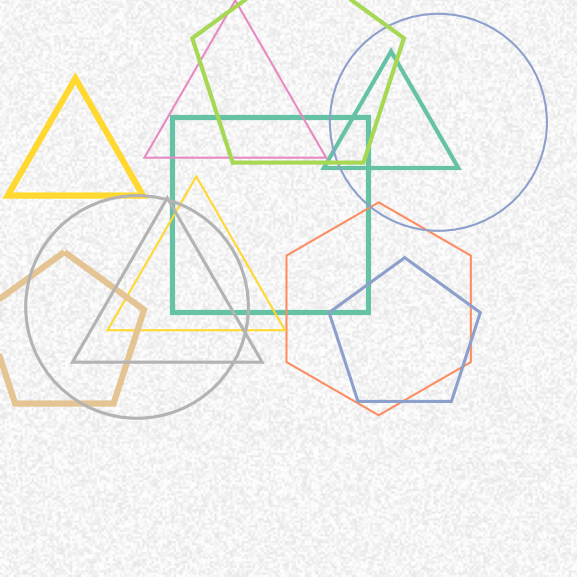[{"shape": "square", "thickness": 2.5, "radius": 0.84, "center": [0.468, 0.627]}, {"shape": "triangle", "thickness": 2, "radius": 0.67, "center": [0.677, 0.776]}, {"shape": "hexagon", "thickness": 1, "radius": 0.92, "center": [0.656, 0.464]}, {"shape": "circle", "thickness": 1, "radius": 0.94, "center": [0.759, 0.787]}, {"shape": "pentagon", "thickness": 1.5, "radius": 0.69, "center": [0.701, 0.415]}, {"shape": "triangle", "thickness": 1, "radius": 0.91, "center": [0.407, 0.817]}, {"shape": "pentagon", "thickness": 2, "radius": 0.96, "center": [0.516, 0.873]}, {"shape": "triangle", "thickness": 3, "radius": 0.68, "center": [0.131, 0.728]}, {"shape": "triangle", "thickness": 1, "radius": 0.89, "center": [0.34, 0.516]}, {"shape": "pentagon", "thickness": 3, "radius": 0.73, "center": [0.111, 0.418]}, {"shape": "circle", "thickness": 1.5, "radius": 0.96, "center": [0.237, 0.468]}, {"shape": "triangle", "thickness": 1.5, "radius": 0.95, "center": [0.29, 0.467]}]